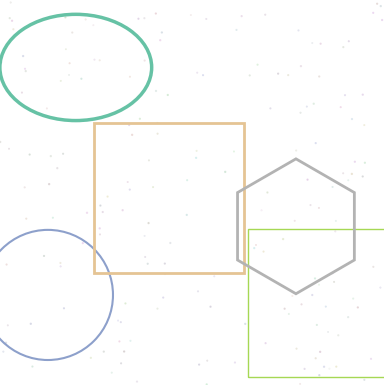[{"shape": "oval", "thickness": 2.5, "radius": 0.99, "center": [0.197, 0.825]}, {"shape": "circle", "thickness": 1.5, "radius": 0.85, "center": [0.124, 0.234]}, {"shape": "square", "thickness": 1, "radius": 0.96, "center": [0.836, 0.212]}, {"shape": "square", "thickness": 2, "radius": 0.97, "center": [0.439, 0.487]}, {"shape": "hexagon", "thickness": 2, "radius": 0.88, "center": [0.769, 0.412]}]